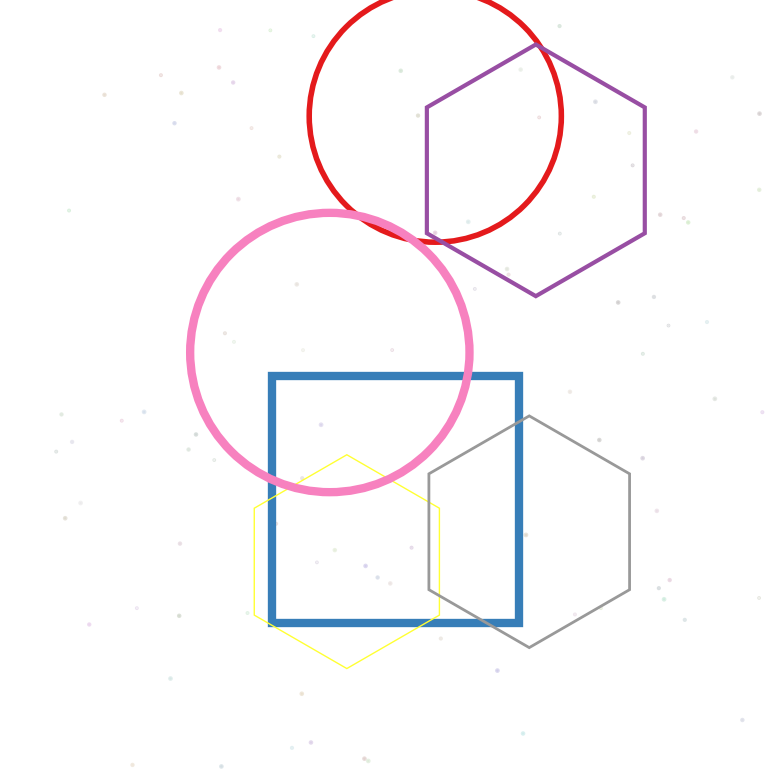[{"shape": "circle", "thickness": 2, "radius": 0.82, "center": [0.565, 0.849]}, {"shape": "square", "thickness": 3, "radius": 0.8, "center": [0.514, 0.352]}, {"shape": "hexagon", "thickness": 1.5, "radius": 0.82, "center": [0.696, 0.779]}, {"shape": "hexagon", "thickness": 0.5, "radius": 0.69, "center": [0.45, 0.271]}, {"shape": "circle", "thickness": 3, "radius": 0.91, "center": [0.428, 0.542]}, {"shape": "hexagon", "thickness": 1, "radius": 0.75, "center": [0.687, 0.309]}]